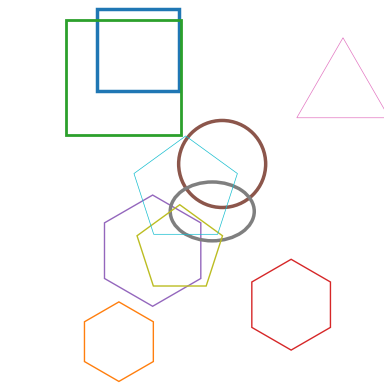[{"shape": "square", "thickness": 2.5, "radius": 0.53, "center": [0.358, 0.87]}, {"shape": "hexagon", "thickness": 1, "radius": 0.52, "center": [0.309, 0.113]}, {"shape": "square", "thickness": 2, "radius": 0.75, "center": [0.322, 0.798]}, {"shape": "hexagon", "thickness": 1, "radius": 0.59, "center": [0.756, 0.209]}, {"shape": "hexagon", "thickness": 1, "radius": 0.72, "center": [0.396, 0.349]}, {"shape": "circle", "thickness": 2.5, "radius": 0.57, "center": [0.577, 0.574]}, {"shape": "triangle", "thickness": 0.5, "radius": 0.69, "center": [0.891, 0.763]}, {"shape": "oval", "thickness": 2.5, "radius": 0.55, "center": [0.551, 0.451]}, {"shape": "pentagon", "thickness": 1, "radius": 0.58, "center": [0.467, 0.352]}, {"shape": "pentagon", "thickness": 0.5, "radius": 0.71, "center": [0.482, 0.506]}]